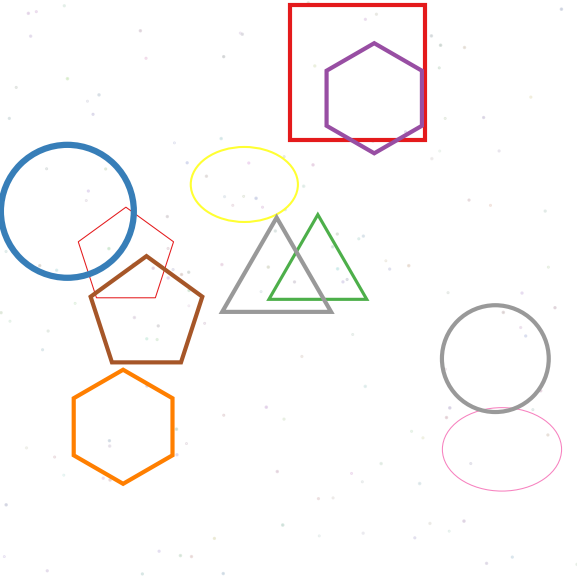[{"shape": "pentagon", "thickness": 0.5, "radius": 0.43, "center": [0.218, 0.554]}, {"shape": "square", "thickness": 2, "radius": 0.58, "center": [0.619, 0.874]}, {"shape": "circle", "thickness": 3, "radius": 0.58, "center": [0.117, 0.633]}, {"shape": "triangle", "thickness": 1.5, "radius": 0.49, "center": [0.55, 0.53]}, {"shape": "hexagon", "thickness": 2, "radius": 0.48, "center": [0.648, 0.829]}, {"shape": "hexagon", "thickness": 2, "radius": 0.49, "center": [0.213, 0.26]}, {"shape": "oval", "thickness": 1, "radius": 0.46, "center": [0.423, 0.68]}, {"shape": "pentagon", "thickness": 2, "radius": 0.51, "center": [0.254, 0.454]}, {"shape": "oval", "thickness": 0.5, "radius": 0.52, "center": [0.869, 0.221]}, {"shape": "triangle", "thickness": 2, "radius": 0.54, "center": [0.479, 0.514]}, {"shape": "circle", "thickness": 2, "radius": 0.46, "center": [0.858, 0.378]}]